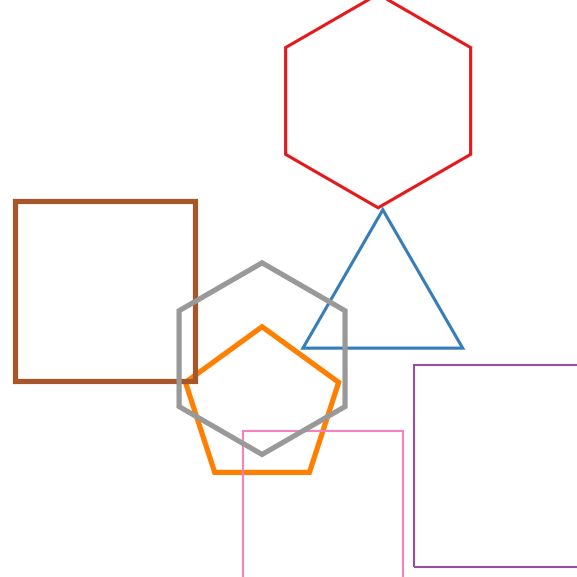[{"shape": "hexagon", "thickness": 1.5, "radius": 0.92, "center": [0.655, 0.824]}, {"shape": "triangle", "thickness": 1.5, "radius": 0.8, "center": [0.663, 0.476]}, {"shape": "square", "thickness": 1, "radius": 0.87, "center": [0.892, 0.193]}, {"shape": "pentagon", "thickness": 2.5, "radius": 0.7, "center": [0.454, 0.294]}, {"shape": "square", "thickness": 2.5, "radius": 0.78, "center": [0.182, 0.495]}, {"shape": "square", "thickness": 1, "radius": 0.69, "center": [0.559, 0.115]}, {"shape": "hexagon", "thickness": 2.5, "radius": 0.83, "center": [0.454, 0.378]}]